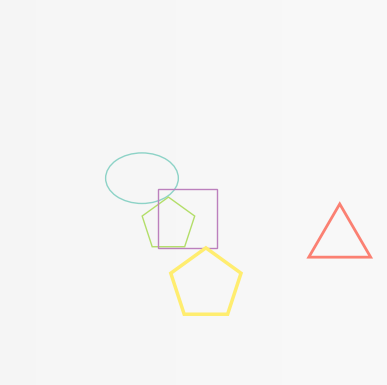[{"shape": "oval", "thickness": 1, "radius": 0.47, "center": [0.366, 0.537]}, {"shape": "triangle", "thickness": 2, "radius": 0.46, "center": [0.877, 0.378]}, {"shape": "pentagon", "thickness": 1, "radius": 0.36, "center": [0.435, 0.417]}, {"shape": "square", "thickness": 1, "radius": 0.38, "center": [0.484, 0.433]}, {"shape": "pentagon", "thickness": 2.5, "radius": 0.48, "center": [0.531, 0.261]}]